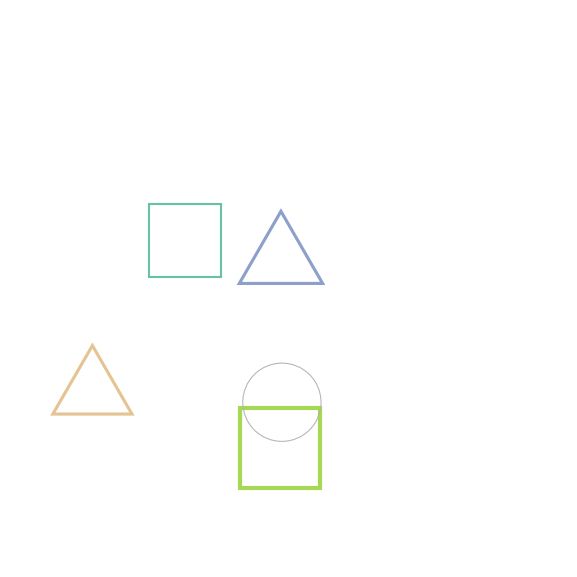[{"shape": "square", "thickness": 1, "radius": 0.31, "center": [0.321, 0.582]}, {"shape": "triangle", "thickness": 1.5, "radius": 0.42, "center": [0.487, 0.55]}, {"shape": "square", "thickness": 2, "radius": 0.35, "center": [0.485, 0.223]}, {"shape": "triangle", "thickness": 1.5, "radius": 0.4, "center": [0.16, 0.322]}, {"shape": "circle", "thickness": 0.5, "radius": 0.34, "center": [0.488, 0.303]}]